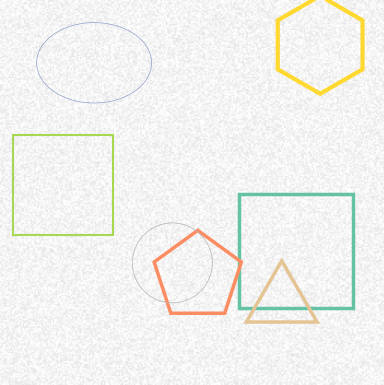[{"shape": "square", "thickness": 2.5, "radius": 0.74, "center": [0.77, 0.349]}, {"shape": "pentagon", "thickness": 2.5, "radius": 0.6, "center": [0.514, 0.283]}, {"shape": "oval", "thickness": 0.5, "radius": 0.75, "center": [0.244, 0.837]}, {"shape": "square", "thickness": 1.5, "radius": 0.65, "center": [0.163, 0.519]}, {"shape": "hexagon", "thickness": 3, "radius": 0.64, "center": [0.832, 0.884]}, {"shape": "triangle", "thickness": 2.5, "radius": 0.53, "center": [0.732, 0.217]}, {"shape": "circle", "thickness": 0.5, "radius": 0.52, "center": [0.448, 0.317]}]